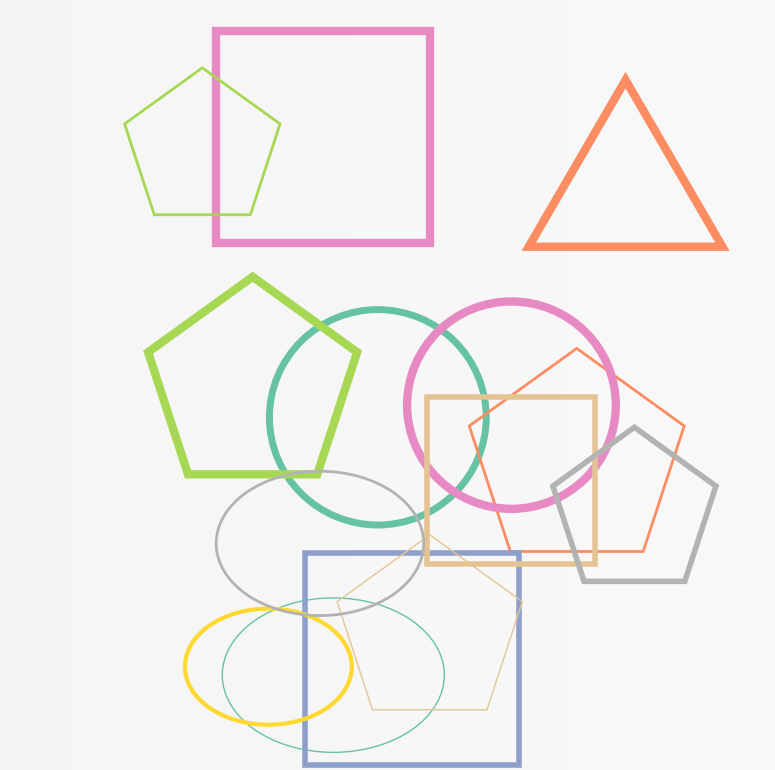[{"shape": "oval", "thickness": 0.5, "radius": 0.72, "center": [0.43, 0.123]}, {"shape": "circle", "thickness": 2.5, "radius": 0.7, "center": [0.488, 0.458]}, {"shape": "pentagon", "thickness": 1, "radius": 0.73, "center": [0.744, 0.402]}, {"shape": "triangle", "thickness": 3, "radius": 0.72, "center": [0.807, 0.752]}, {"shape": "square", "thickness": 2, "radius": 0.69, "center": [0.532, 0.144]}, {"shape": "circle", "thickness": 3, "radius": 0.67, "center": [0.66, 0.474]}, {"shape": "square", "thickness": 3, "radius": 0.69, "center": [0.417, 0.822]}, {"shape": "pentagon", "thickness": 1, "radius": 0.53, "center": [0.261, 0.806]}, {"shape": "pentagon", "thickness": 3, "radius": 0.71, "center": [0.326, 0.499]}, {"shape": "oval", "thickness": 1.5, "radius": 0.54, "center": [0.346, 0.134]}, {"shape": "square", "thickness": 2, "radius": 0.54, "center": [0.659, 0.375]}, {"shape": "pentagon", "thickness": 0.5, "radius": 0.63, "center": [0.554, 0.18]}, {"shape": "pentagon", "thickness": 2, "radius": 0.55, "center": [0.819, 0.335]}, {"shape": "oval", "thickness": 1, "radius": 0.67, "center": [0.413, 0.294]}]